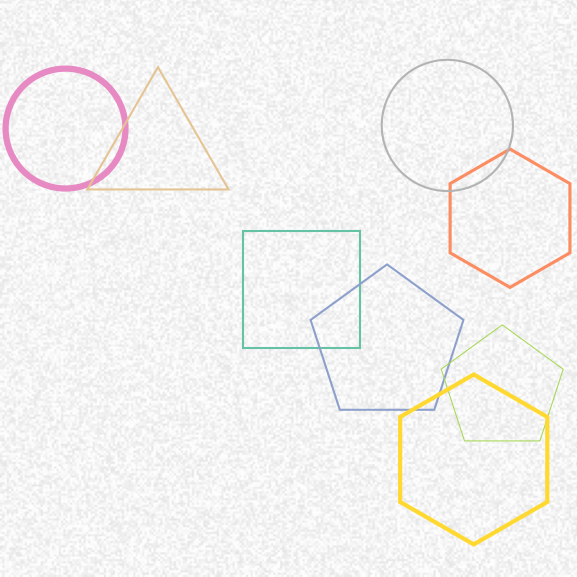[{"shape": "square", "thickness": 1, "radius": 0.5, "center": [0.522, 0.498]}, {"shape": "hexagon", "thickness": 1.5, "radius": 0.6, "center": [0.883, 0.621]}, {"shape": "pentagon", "thickness": 1, "radius": 0.7, "center": [0.67, 0.402]}, {"shape": "circle", "thickness": 3, "radius": 0.52, "center": [0.113, 0.777]}, {"shape": "pentagon", "thickness": 0.5, "radius": 0.56, "center": [0.87, 0.326]}, {"shape": "hexagon", "thickness": 2, "radius": 0.74, "center": [0.82, 0.204]}, {"shape": "triangle", "thickness": 1, "radius": 0.71, "center": [0.273, 0.742]}, {"shape": "circle", "thickness": 1, "radius": 0.57, "center": [0.775, 0.782]}]